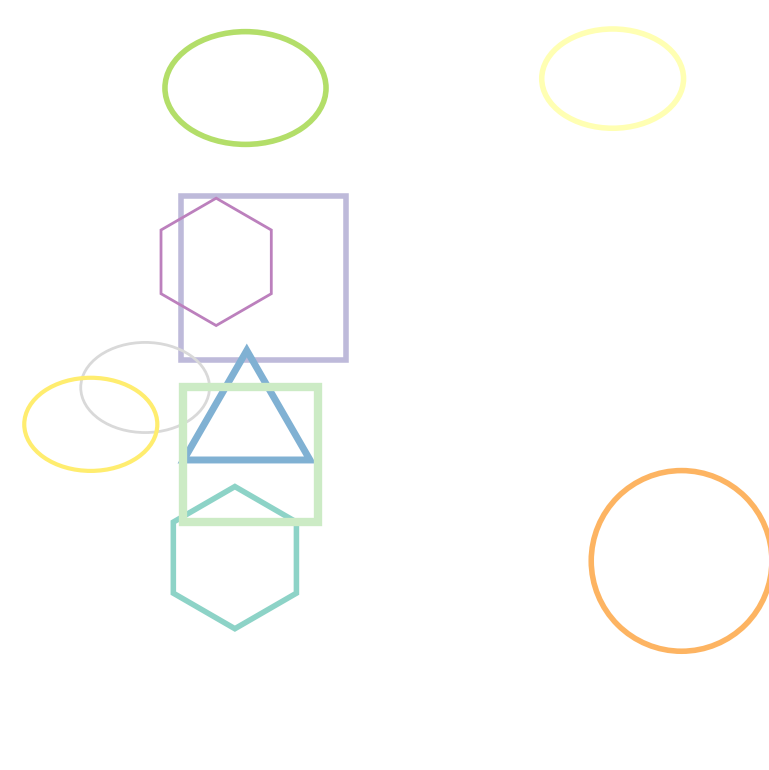[{"shape": "hexagon", "thickness": 2, "radius": 0.46, "center": [0.305, 0.276]}, {"shape": "oval", "thickness": 2, "radius": 0.46, "center": [0.796, 0.898]}, {"shape": "square", "thickness": 2, "radius": 0.54, "center": [0.342, 0.639]}, {"shape": "triangle", "thickness": 2.5, "radius": 0.47, "center": [0.321, 0.45]}, {"shape": "circle", "thickness": 2, "radius": 0.59, "center": [0.885, 0.272]}, {"shape": "oval", "thickness": 2, "radius": 0.52, "center": [0.319, 0.886]}, {"shape": "oval", "thickness": 1, "radius": 0.42, "center": [0.188, 0.497]}, {"shape": "hexagon", "thickness": 1, "radius": 0.41, "center": [0.281, 0.66]}, {"shape": "square", "thickness": 3, "radius": 0.44, "center": [0.325, 0.41]}, {"shape": "oval", "thickness": 1.5, "radius": 0.43, "center": [0.118, 0.449]}]